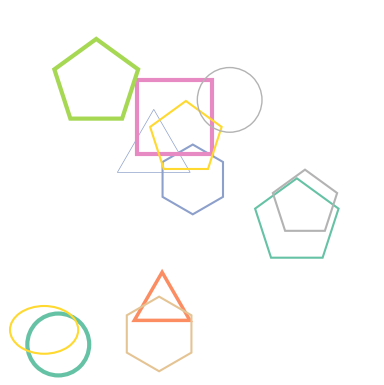[{"shape": "pentagon", "thickness": 1.5, "radius": 0.57, "center": [0.771, 0.423]}, {"shape": "circle", "thickness": 3, "radius": 0.4, "center": [0.151, 0.105]}, {"shape": "triangle", "thickness": 2.5, "radius": 0.42, "center": [0.421, 0.21]}, {"shape": "hexagon", "thickness": 1.5, "radius": 0.45, "center": [0.501, 0.534]}, {"shape": "triangle", "thickness": 0.5, "radius": 0.55, "center": [0.399, 0.607]}, {"shape": "square", "thickness": 3, "radius": 0.49, "center": [0.454, 0.696]}, {"shape": "pentagon", "thickness": 3, "radius": 0.57, "center": [0.25, 0.784]}, {"shape": "oval", "thickness": 1.5, "radius": 0.44, "center": [0.115, 0.143]}, {"shape": "pentagon", "thickness": 1.5, "radius": 0.49, "center": [0.483, 0.64]}, {"shape": "hexagon", "thickness": 1.5, "radius": 0.48, "center": [0.413, 0.133]}, {"shape": "circle", "thickness": 1, "radius": 0.42, "center": [0.597, 0.741]}, {"shape": "pentagon", "thickness": 1.5, "radius": 0.44, "center": [0.792, 0.471]}]